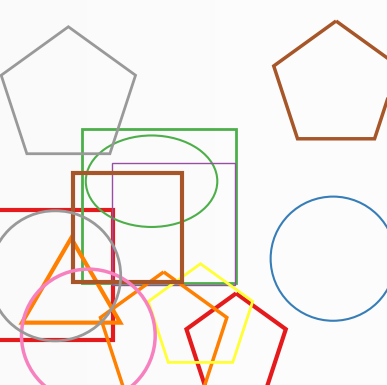[{"shape": "square", "thickness": 3, "radius": 0.84, "center": [0.122, 0.286]}, {"shape": "pentagon", "thickness": 3, "radius": 0.67, "center": [0.609, 0.103]}, {"shape": "circle", "thickness": 1.5, "radius": 0.81, "center": [0.86, 0.328]}, {"shape": "square", "thickness": 2, "radius": 0.99, "center": [0.409, 0.465]}, {"shape": "oval", "thickness": 1.5, "radius": 0.85, "center": [0.391, 0.529]}, {"shape": "square", "thickness": 1, "radius": 0.79, "center": [0.448, 0.418]}, {"shape": "triangle", "thickness": 3, "radius": 0.73, "center": [0.184, 0.235]}, {"shape": "pentagon", "thickness": 2.5, "radius": 0.86, "center": [0.422, 0.122]}, {"shape": "pentagon", "thickness": 2, "radius": 0.71, "center": [0.517, 0.173]}, {"shape": "pentagon", "thickness": 2.5, "radius": 0.85, "center": [0.867, 0.776]}, {"shape": "square", "thickness": 3, "radius": 0.71, "center": [0.328, 0.409]}, {"shape": "circle", "thickness": 2.5, "radius": 0.86, "center": [0.228, 0.128]}, {"shape": "circle", "thickness": 2, "radius": 0.84, "center": [0.142, 0.284]}, {"shape": "pentagon", "thickness": 2, "radius": 0.91, "center": [0.176, 0.748]}]